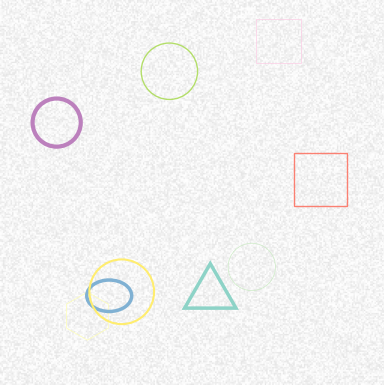[{"shape": "triangle", "thickness": 2.5, "radius": 0.39, "center": [0.546, 0.238]}, {"shape": "hexagon", "thickness": 0.5, "radius": 0.31, "center": [0.227, 0.179]}, {"shape": "square", "thickness": 1, "radius": 0.34, "center": [0.833, 0.534]}, {"shape": "oval", "thickness": 2.5, "radius": 0.29, "center": [0.284, 0.232]}, {"shape": "circle", "thickness": 1, "radius": 0.37, "center": [0.44, 0.815]}, {"shape": "square", "thickness": 0.5, "radius": 0.29, "center": [0.723, 0.893]}, {"shape": "circle", "thickness": 3, "radius": 0.31, "center": [0.147, 0.682]}, {"shape": "circle", "thickness": 0.5, "radius": 0.31, "center": [0.654, 0.307]}, {"shape": "circle", "thickness": 1.5, "radius": 0.42, "center": [0.316, 0.242]}]